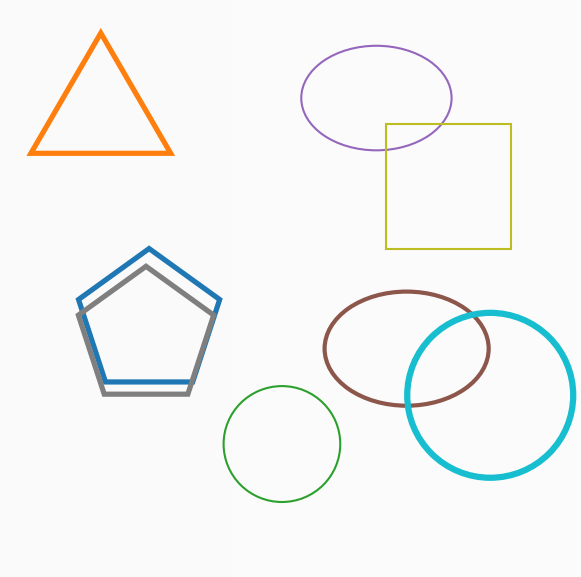[{"shape": "pentagon", "thickness": 2.5, "radius": 0.64, "center": [0.257, 0.441]}, {"shape": "triangle", "thickness": 2.5, "radius": 0.69, "center": [0.173, 0.803]}, {"shape": "circle", "thickness": 1, "radius": 0.5, "center": [0.485, 0.23]}, {"shape": "oval", "thickness": 1, "radius": 0.65, "center": [0.648, 0.829]}, {"shape": "oval", "thickness": 2, "radius": 0.71, "center": [0.7, 0.395]}, {"shape": "pentagon", "thickness": 2.5, "radius": 0.61, "center": [0.251, 0.416]}, {"shape": "square", "thickness": 1, "radius": 0.54, "center": [0.771, 0.676]}, {"shape": "circle", "thickness": 3, "radius": 0.71, "center": [0.843, 0.315]}]